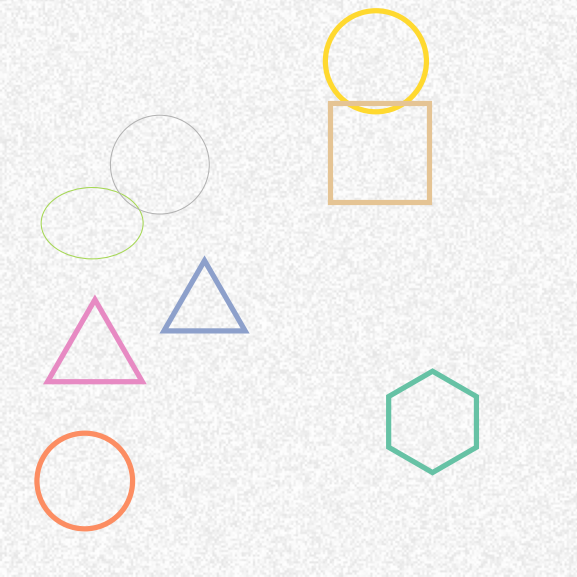[{"shape": "hexagon", "thickness": 2.5, "radius": 0.44, "center": [0.749, 0.269]}, {"shape": "circle", "thickness": 2.5, "radius": 0.41, "center": [0.147, 0.166]}, {"shape": "triangle", "thickness": 2.5, "radius": 0.41, "center": [0.354, 0.467]}, {"shape": "triangle", "thickness": 2.5, "radius": 0.47, "center": [0.164, 0.386]}, {"shape": "oval", "thickness": 0.5, "radius": 0.44, "center": [0.16, 0.613]}, {"shape": "circle", "thickness": 2.5, "radius": 0.44, "center": [0.651, 0.893]}, {"shape": "square", "thickness": 2.5, "radius": 0.43, "center": [0.658, 0.735]}, {"shape": "circle", "thickness": 0.5, "radius": 0.43, "center": [0.277, 0.714]}]